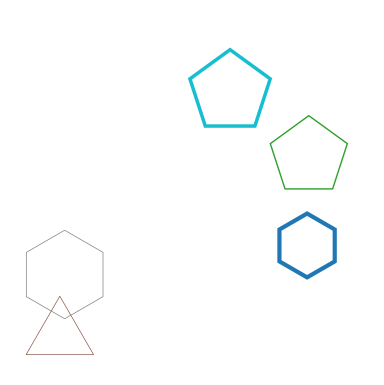[{"shape": "hexagon", "thickness": 3, "radius": 0.41, "center": [0.798, 0.362]}, {"shape": "pentagon", "thickness": 1, "radius": 0.53, "center": [0.802, 0.594]}, {"shape": "triangle", "thickness": 0.5, "radius": 0.51, "center": [0.155, 0.129]}, {"shape": "hexagon", "thickness": 0.5, "radius": 0.57, "center": [0.168, 0.287]}, {"shape": "pentagon", "thickness": 2.5, "radius": 0.55, "center": [0.598, 0.761]}]